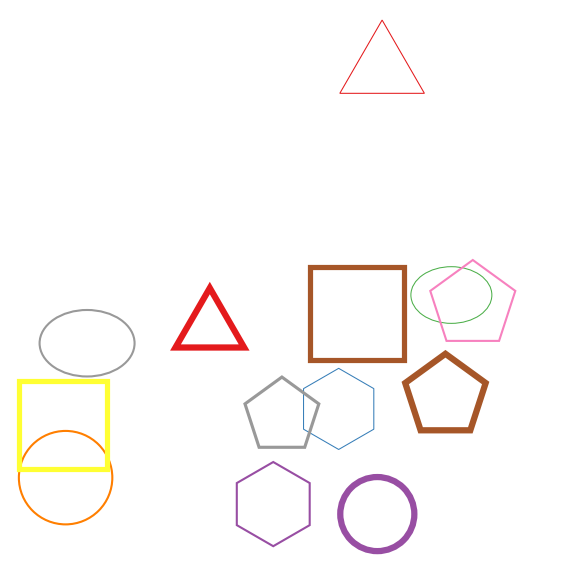[{"shape": "triangle", "thickness": 3, "radius": 0.34, "center": [0.363, 0.432]}, {"shape": "triangle", "thickness": 0.5, "radius": 0.42, "center": [0.662, 0.88]}, {"shape": "hexagon", "thickness": 0.5, "radius": 0.35, "center": [0.586, 0.291]}, {"shape": "oval", "thickness": 0.5, "radius": 0.35, "center": [0.782, 0.488]}, {"shape": "circle", "thickness": 3, "radius": 0.32, "center": [0.653, 0.109]}, {"shape": "hexagon", "thickness": 1, "radius": 0.36, "center": [0.473, 0.126]}, {"shape": "circle", "thickness": 1, "radius": 0.4, "center": [0.114, 0.172]}, {"shape": "square", "thickness": 2.5, "radius": 0.38, "center": [0.109, 0.263]}, {"shape": "pentagon", "thickness": 3, "radius": 0.37, "center": [0.771, 0.313]}, {"shape": "square", "thickness": 2.5, "radius": 0.41, "center": [0.618, 0.457]}, {"shape": "pentagon", "thickness": 1, "radius": 0.39, "center": [0.819, 0.471]}, {"shape": "pentagon", "thickness": 1.5, "radius": 0.34, "center": [0.488, 0.279]}, {"shape": "oval", "thickness": 1, "radius": 0.41, "center": [0.151, 0.405]}]